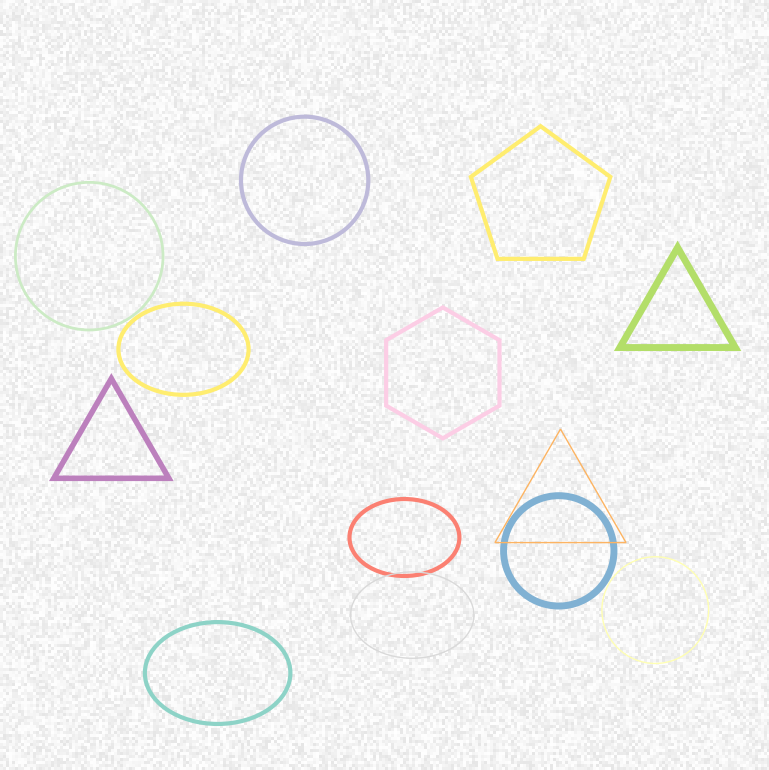[{"shape": "oval", "thickness": 1.5, "radius": 0.47, "center": [0.283, 0.126]}, {"shape": "circle", "thickness": 0.5, "radius": 0.35, "center": [0.851, 0.208]}, {"shape": "circle", "thickness": 1.5, "radius": 0.41, "center": [0.396, 0.766]}, {"shape": "oval", "thickness": 1.5, "radius": 0.36, "center": [0.525, 0.302]}, {"shape": "circle", "thickness": 2.5, "radius": 0.36, "center": [0.726, 0.285]}, {"shape": "triangle", "thickness": 0.5, "radius": 0.49, "center": [0.728, 0.344]}, {"shape": "triangle", "thickness": 2.5, "radius": 0.43, "center": [0.88, 0.592]}, {"shape": "hexagon", "thickness": 1.5, "radius": 0.42, "center": [0.575, 0.516]}, {"shape": "oval", "thickness": 0.5, "radius": 0.4, "center": [0.535, 0.201]}, {"shape": "triangle", "thickness": 2, "radius": 0.43, "center": [0.145, 0.422]}, {"shape": "circle", "thickness": 1, "radius": 0.48, "center": [0.116, 0.667]}, {"shape": "oval", "thickness": 1.5, "radius": 0.42, "center": [0.238, 0.546]}, {"shape": "pentagon", "thickness": 1.5, "radius": 0.48, "center": [0.702, 0.741]}]